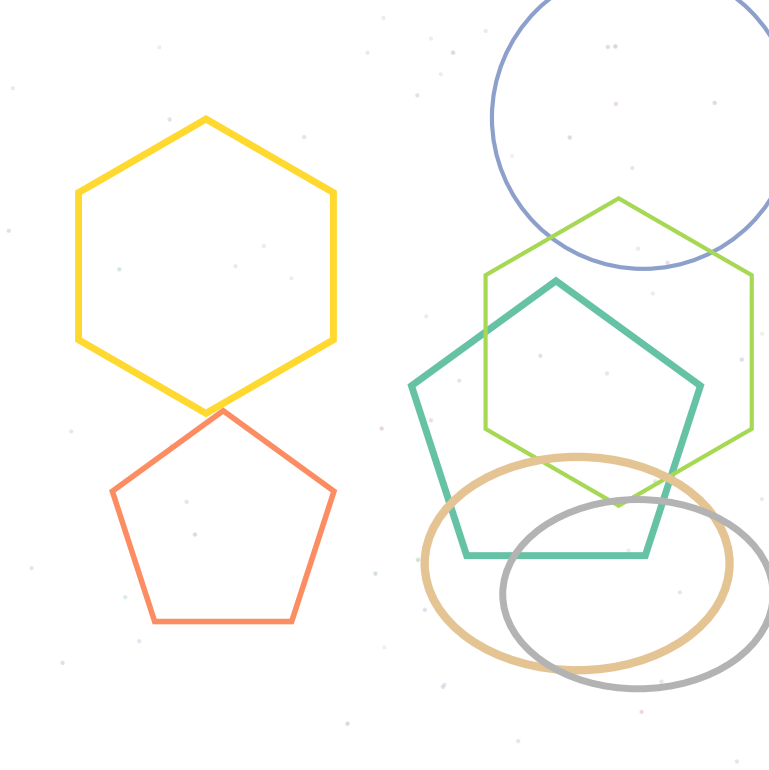[{"shape": "pentagon", "thickness": 2.5, "radius": 0.99, "center": [0.722, 0.438]}, {"shape": "pentagon", "thickness": 2, "radius": 0.76, "center": [0.29, 0.315]}, {"shape": "circle", "thickness": 1.5, "radius": 0.98, "center": [0.835, 0.847]}, {"shape": "hexagon", "thickness": 1.5, "radius": 1.0, "center": [0.803, 0.543]}, {"shape": "hexagon", "thickness": 2.5, "radius": 0.96, "center": [0.267, 0.654]}, {"shape": "oval", "thickness": 3, "radius": 0.99, "center": [0.75, 0.268]}, {"shape": "oval", "thickness": 2.5, "radius": 0.88, "center": [0.828, 0.228]}]